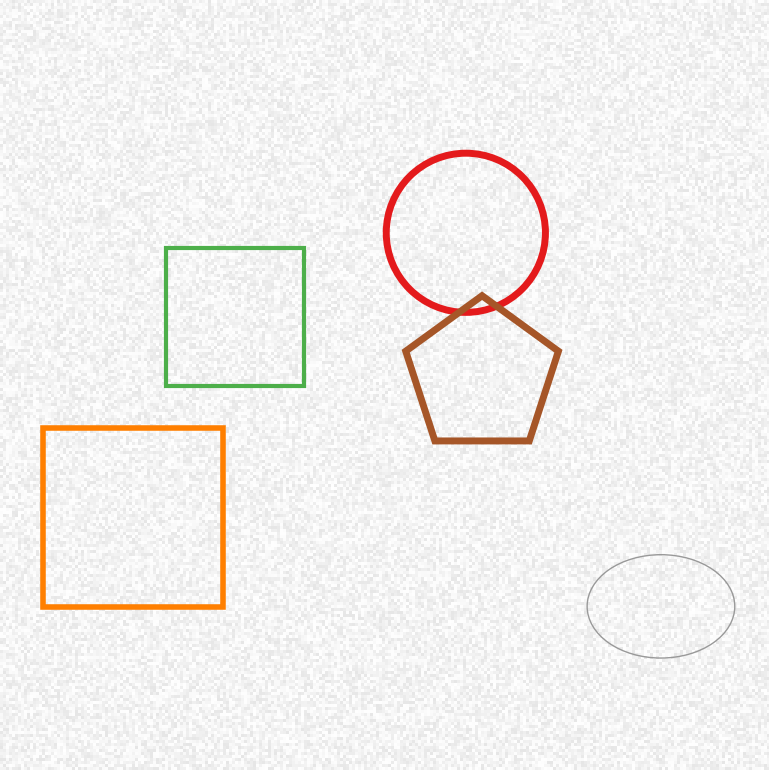[{"shape": "circle", "thickness": 2.5, "radius": 0.52, "center": [0.605, 0.698]}, {"shape": "square", "thickness": 1.5, "radius": 0.45, "center": [0.305, 0.588]}, {"shape": "square", "thickness": 2, "radius": 0.58, "center": [0.173, 0.328]}, {"shape": "pentagon", "thickness": 2.5, "radius": 0.52, "center": [0.626, 0.512]}, {"shape": "oval", "thickness": 0.5, "radius": 0.48, "center": [0.858, 0.213]}]